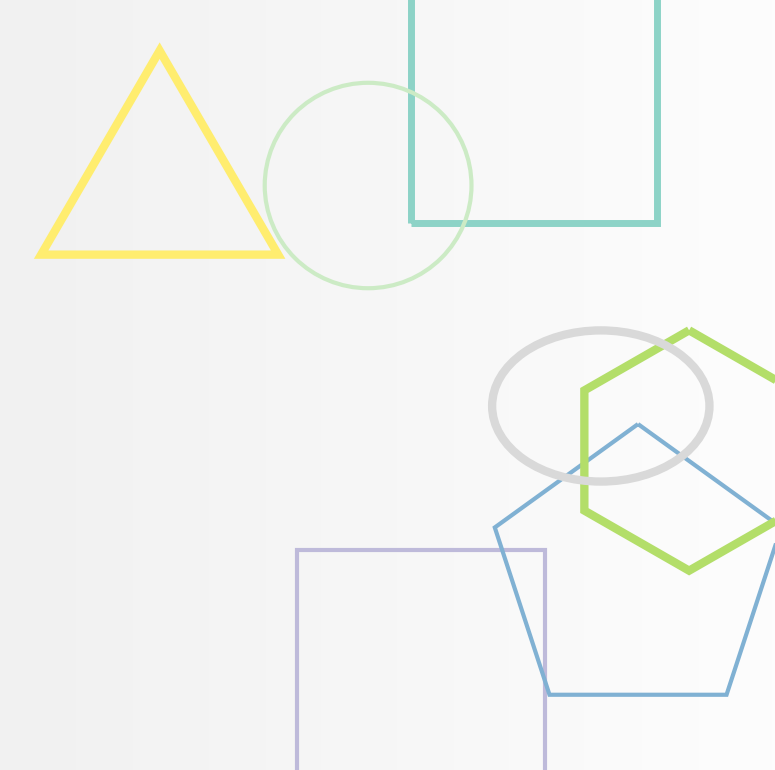[{"shape": "square", "thickness": 2.5, "radius": 0.8, "center": [0.689, 0.869]}, {"shape": "square", "thickness": 1.5, "radius": 0.8, "center": [0.544, 0.126]}, {"shape": "pentagon", "thickness": 1.5, "radius": 0.97, "center": [0.823, 0.255]}, {"shape": "hexagon", "thickness": 3, "radius": 0.78, "center": [0.889, 0.415]}, {"shape": "oval", "thickness": 3, "radius": 0.7, "center": [0.775, 0.473]}, {"shape": "circle", "thickness": 1.5, "radius": 0.67, "center": [0.475, 0.759]}, {"shape": "triangle", "thickness": 3, "radius": 0.88, "center": [0.206, 0.758]}]